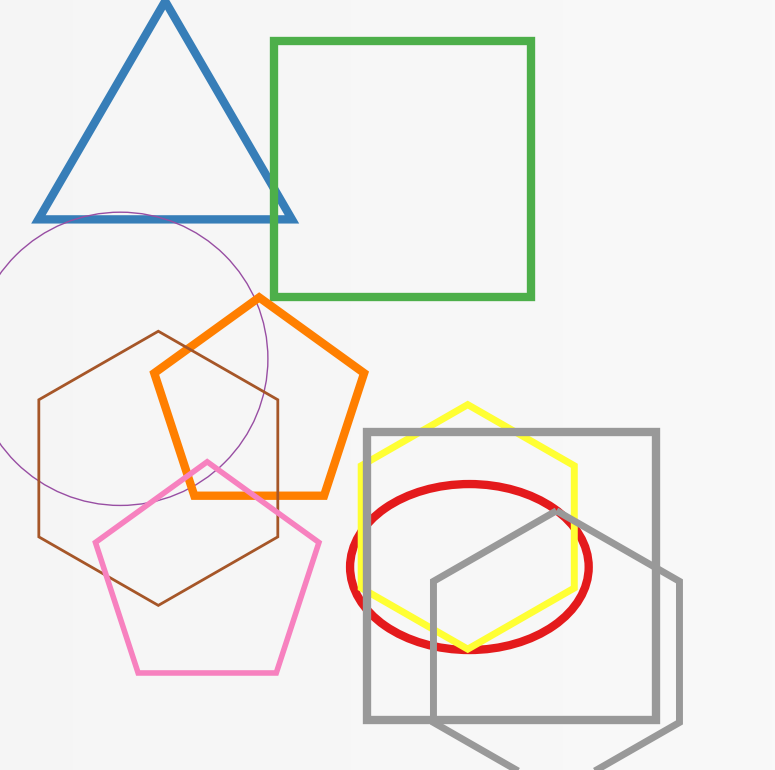[{"shape": "oval", "thickness": 3, "radius": 0.77, "center": [0.606, 0.264]}, {"shape": "triangle", "thickness": 3, "radius": 0.94, "center": [0.213, 0.81]}, {"shape": "square", "thickness": 3, "radius": 0.83, "center": [0.52, 0.78]}, {"shape": "circle", "thickness": 0.5, "radius": 0.95, "center": [0.155, 0.534]}, {"shape": "pentagon", "thickness": 3, "radius": 0.71, "center": [0.334, 0.471]}, {"shape": "hexagon", "thickness": 2.5, "radius": 0.79, "center": [0.604, 0.316]}, {"shape": "hexagon", "thickness": 1, "radius": 0.89, "center": [0.204, 0.392]}, {"shape": "pentagon", "thickness": 2, "radius": 0.76, "center": [0.267, 0.249]}, {"shape": "hexagon", "thickness": 2.5, "radius": 0.92, "center": [0.718, 0.153]}, {"shape": "square", "thickness": 3, "radius": 0.93, "center": [0.66, 0.252]}]